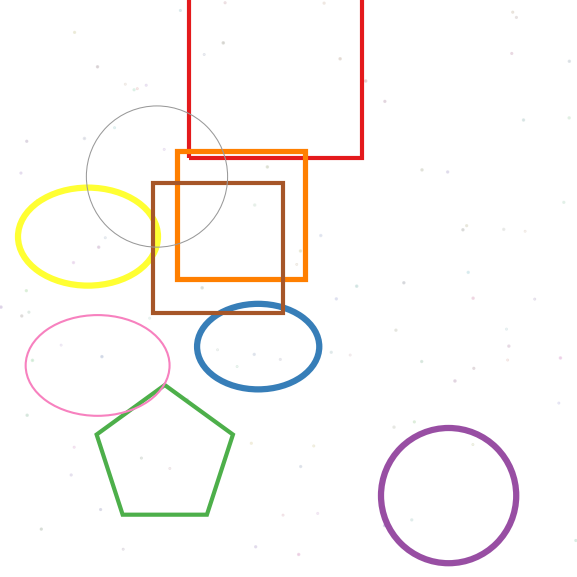[{"shape": "square", "thickness": 2, "radius": 0.75, "center": [0.477, 0.876]}, {"shape": "oval", "thickness": 3, "radius": 0.53, "center": [0.447, 0.399]}, {"shape": "pentagon", "thickness": 2, "radius": 0.62, "center": [0.285, 0.208]}, {"shape": "circle", "thickness": 3, "radius": 0.59, "center": [0.777, 0.141]}, {"shape": "square", "thickness": 2.5, "radius": 0.55, "center": [0.417, 0.627]}, {"shape": "oval", "thickness": 3, "radius": 0.61, "center": [0.152, 0.589]}, {"shape": "square", "thickness": 2, "radius": 0.56, "center": [0.377, 0.57]}, {"shape": "oval", "thickness": 1, "radius": 0.62, "center": [0.169, 0.366]}, {"shape": "circle", "thickness": 0.5, "radius": 0.61, "center": [0.272, 0.693]}]